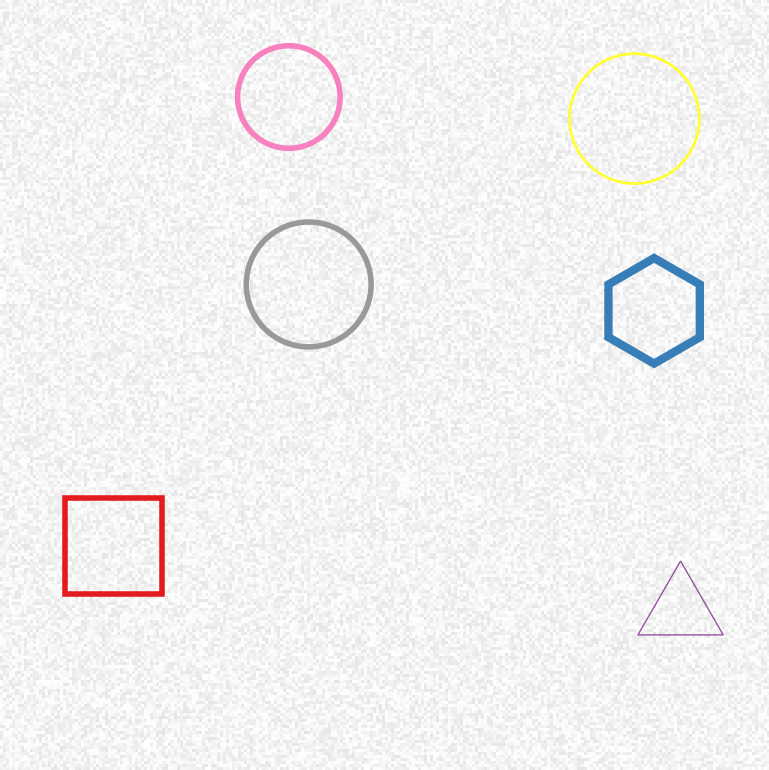[{"shape": "square", "thickness": 2, "radius": 0.31, "center": [0.148, 0.291]}, {"shape": "hexagon", "thickness": 3, "radius": 0.34, "center": [0.85, 0.596]}, {"shape": "triangle", "thickness": 0.5, "radius": 0.32, "center": [0.884, 0.207]}, {"shape": "circle", "thickness": 1, "radius": 0.42, "center": [0.824, 0.846]}, {"shape": "circle", "thickness": 2, "radius": 0.33, "center": [0.375, 0.874]}, {"shape": "circle", "thickness": 2, "radius": 0.41, "center": [0.401, 0.631]}]